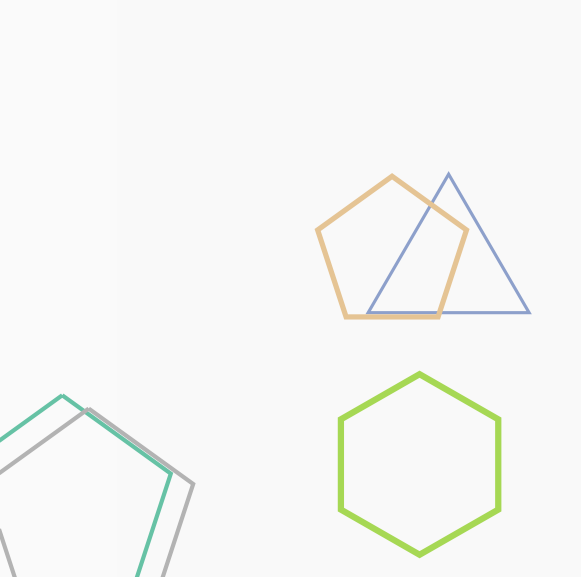[{"shape": "pentagon", "thickness": 2, "radius": 0.98, "center": [0.107, 0.118]}, {"shape": "triangle", "thickness": 1.5, "radius": 0.8, "center": [0.772, 0.538]}, {"shape": "hexagon", "thickness": 3, "radius": 0.78, "center": [0.722, 0.195]}, {"shape": "pentagon", "thickness": 2.5, "radius": 0.67, "center": [0.675, 0.559]}, {"shape": "pentagon", "thickness": 2, "radius": 0.94, "center": [0.153, 0.103]}]